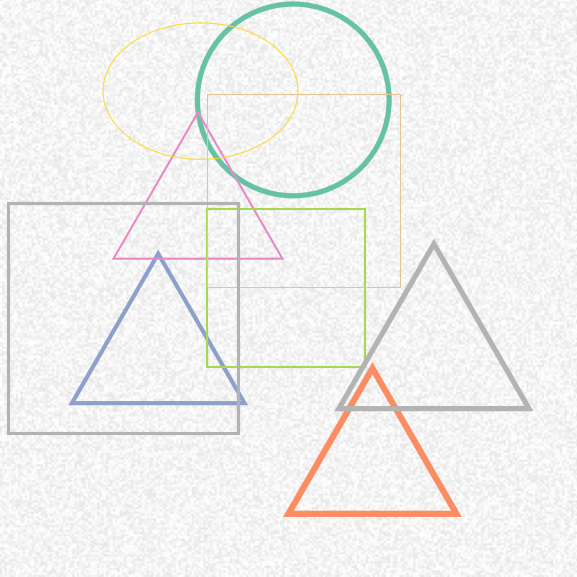[{"shape": "circle", "thickness": 2.5, "radius": 0.83, "center": [0.508, 0.826]}, {"shape": "triangle", "thickness": 3, "radius": 0.84, "center": [0.645, 0.193]}, {"shape": "triangle", "thickness": 2, "radius": 0.86, "center": [0.274, 0.387]}, {"shape": "triangle", "thickness": 1, "radius": 0.84, "center": [0.343, 0.636]}, {"shape": "square", "thickness": 1, "radius": 0.68, "center": [0.495, 0.5]}, {"shape": "oval", "thickness": 0.5, "radius": 0.84, "center": [0.347, 0.841]}, {"shape": "square", "thickness": 0.5, "radius": 0.84, "center": [0.525, 0.669]}, {"shape": "triangle", "thickness": 2.5, "radius": 0.95, "center": [0.751, 0.387]}, {"shape": "square", "thickness": 1.5, "radius": 0.99, "center": [0.214, 0.449]}]